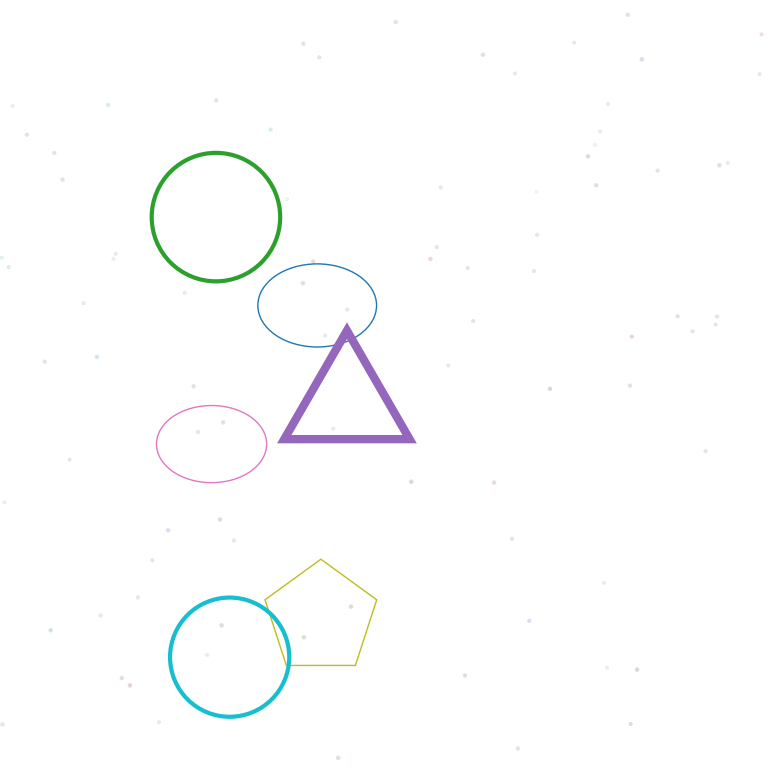[{"shape": "oval", "thickness": 0.5, "radius": 0.39, "center": [0.412, 0.603]}, {"shape": "circle", "thickness": 1.5, "radius": 0.42, "center": [0.28, 0.718]}, {"shape": "triangle", "thickness": 3, "radius": 0.47, "center": [0.451, 0.477]}, {"shape": "oval", "thickness": 0.5, "radius": 0.36, "center": [0.275, 0.423]}, {"shape": "pentagon", "thickness": 0.5, "radius": 0.38, "center": [0.417, 0.197]}, {"shape": "circle", "thickness": 1.5, "radius": 0.39, "center": [0.298, 0.147]}]